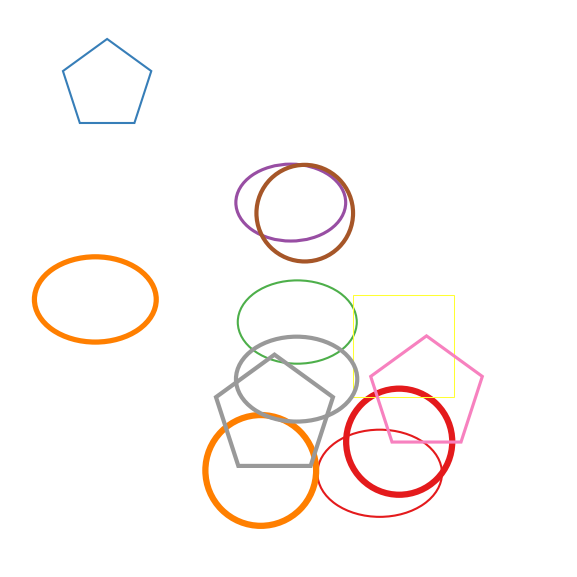[{"shape": "oval", "thickness": 1, "radius": 0.54, "center": [0.658, 0.18]}, {"shape": "circle", "thickness": 3, "radius": 0.46, "center": [0.691, 0.234]}, {"shape": "pentagon", "thickness": 1, "radius": 0.4, "center": [0.185, 0.851]}, {"shape": "oval", "thickness": 1, "radius": 0.52, "center": [0.515, 0.441]}, {"shape": "oval", "thickness": 1.5, "radius": 0.48, "center": [0.503, 0.648]}, {"shape": "circle", "thickness": 3, "radius": 0.48, "center": [0.452, 0.185]}, {"shape": "oval", "thickness": 2.5, "radius": 0.53, "center": [0.165, 0.481]}, {"shape": "square", "thickness": 0.5, "radius": 0.44, "center": [0.699, 0.4]}, {"shape": "circle", "thickness": 2, "radius": 0.42, "center": [0.528, 0.63]}, {"shape": "pentagon", "thickness": 1.5, "radius": 0.51, "center": [0.739, 0.316]}, {"shape": "oval", "thickness": 2, "radius": 0.53, "center": [0.514, 0.343]}, {"shape": "pentagon", "thickness": 2, "radius": 0.53, "center": [0.475, 0.279]}]